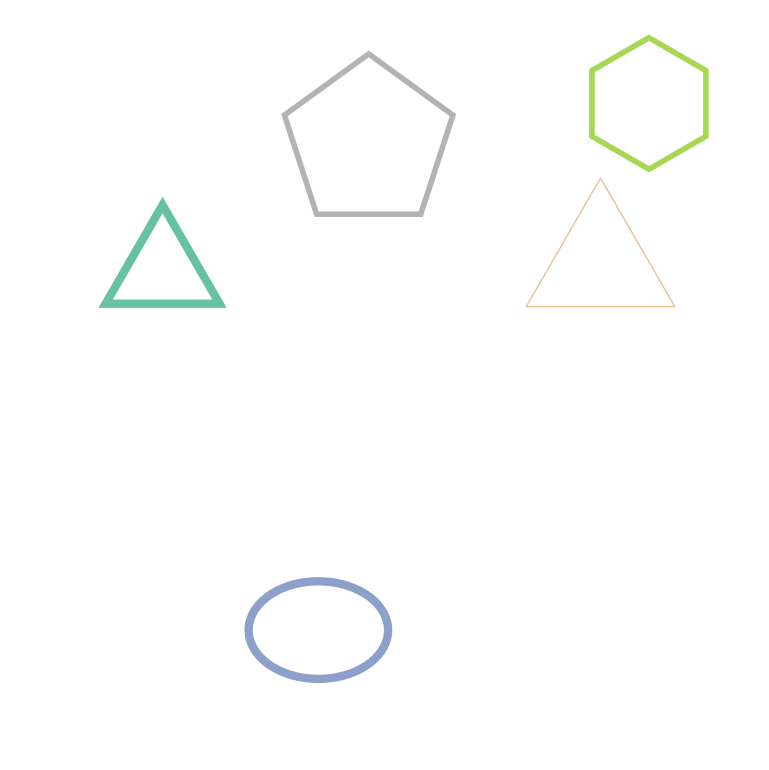[{"shape": "triangle", "thickness": 3, "radius": 0.43, "center": [0.211, 0.648]}, {"shape": "oval", "thickness": 3, "radius": 0.45, "center": [0.413, 0.182]}, {"shape": "hexagon", "thickness": 2, "radius": 0.43, "center": [0.843, 0.866]}, {"shape": "triangle", "thickness": 0.5, "radius": 0.56, "center": [0.78, 0.657]}, {"shape": "pentagon", "thickness": 2, "radius": 0.58, "center": [0.479, 0.815]}]